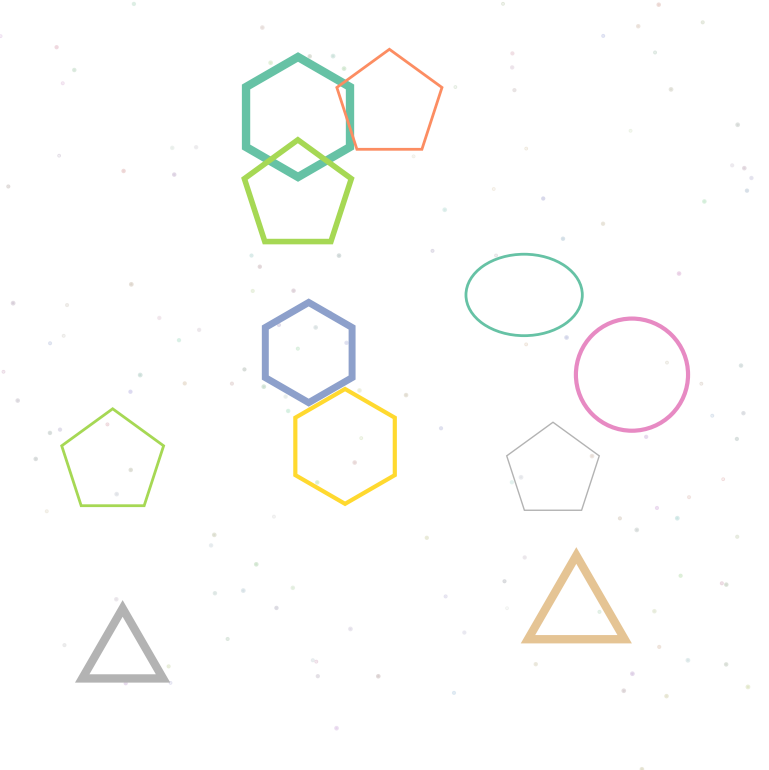[{"shape": "hexagon", "thickness": 3, "radius": 0.39, "center": [0.387, 0.848]}, {"shape": "oval", "thickness": 1, "radius": 0.38, "center": [0.681, 0.617]}, {"shape": "pentagon", "thickness": 1, "radius": 0.36, "center": [0.506, 0.864]}, {"shape": "hexagon", "thickness": 2.5, "radius": 0.33, "center": [0.401, 0.542]}, {"shape": "circle", "thickness": 1.5, "radius": 0.36, "center": [0.821, 0.513]}, {"shape": "pentagon", "thickness": 2, "radius": 0.37, "center": [0.387, 0.745]}, {"shape": "pentagon", "thickness": 1, "radius": 0.35, "center": [0.146, 0.4]}, {"shape": "hexagon", "thickness": 1.5, "radius": 0.37, "center": [0.448, 0.42]}, {"shape": "triangle", "thickness": 3, "radius": 0.36, "center": [0.748, 0.206]}, {"shape": "triangle", "thickness": 3, "radius": 0.3, "center": [0.159, 0.149]}, {"shape": "pentagon", "thickness": 0.5, "radius": 0.32, "center": [0.718, 0.388]}]